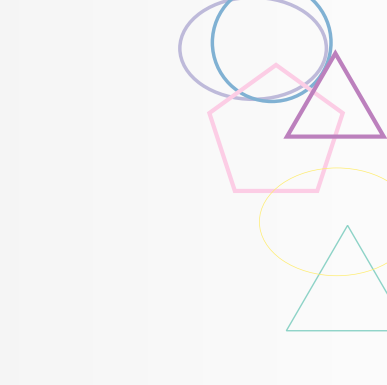[{"shape": "triangle", "thickness": 1, "radius": 0.91, "center": [0.897, 0.232]}, {"shape": "oval", "thickness": 2.5, "radius": 0.95, "center": [0.653, 0.874]}, {"shape": "circle", "thickness": 2.5, "radius": 0.77, "center": [0.701, 0.89]}, {"shape": "pentagon", "thickness": 3, "radius": 0.9, "center": [0.712, 0.65]}, {"shape": "triangle", "thickness": 3, "radius": 0.72, "center": [0.865, 0.717]}, {"shape": "oval", "thickness": 0.5, "radius": 1.0, "center": [0.869, 0.424]}]